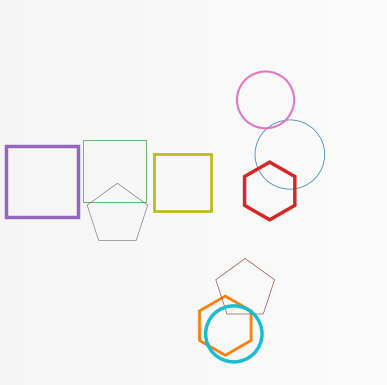[{"shape": "circle", "thickness": 0.5, "radius": 0.45, "center": [0.748, 0.599]}, {"shape": "hexagon", "thickness": 2, "radius": 0.38, "center": [0.581, 0.154]}, {"shape": "square", "thickness": 0.5, "radius": 0.4, "center": [0.295, 0.557]}, {"shape": "hexagon", "thickness": 2.5, "radius": 0.37, "center": [0.696, 0.504]}, {"shape": "square", "thickness": 2.5, "radius": 0.46, "center": [0.108, 0.529]}, {"shape": "pentagon", "thickness": 0.5, "radius": 0.4, "center": [0.633, 0.249]}, {"shape": "circle", "thickness": 1.5, "radius": 0.37, "center": [0.685, 0.741]}, {"shape": "pentagon", "thickness": 0.5, "radius": 0.41, "center": [0.303, 0.442]}, {"shape": "square", "thickness": 2, "radius": 0.37, "center": [0.471, 0.527]}, {"shape": "circle", "thickness": 2.5, "radius": 0.36, "center": [0.603, 0.133]}]